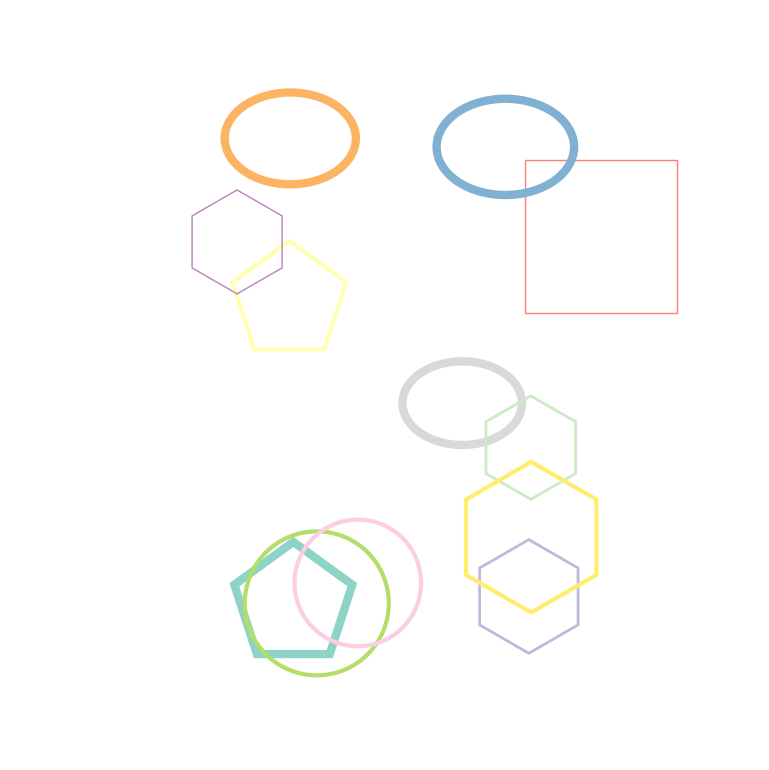[{"shape": "pentagon", "thickness": 3, "radius": 0.4, "center": [0.381, 0.216]}, {"shape": "pentagon", "thickness": 1.5, "radius": 0.39, "center": [0.376, 0.609]}, {"shape": "hexagon", "thickness": 1, "radius": 0.37, "center": [0.687, 0.225]}, {"shape": "square", "thickness": 0.5, "radius": 0.49, "center": [0.781, 0.693]}, {"shape": "oval", "thickness": 3, "radius": 0.45, "center": [0.656, 0.809]}, {"shape": "oval", "thickness": 3, "radius": 0.43, "center": [0.377, 0.82]}, {"shape": "circle", "thickness": 1.5, "radius": 0.47, "center": [0.411, 0.216]}, {"shape": "circle", "thickness": 1.5, "radius": 0.41, "center": [0.465, 0.243]}, {"shape": "oval", "thickness": 3, "radius": 0.39, "center": [0.6, 0.476]}, {"shape": "hexagon", "thickness": 0.5, "radius": 0.34, "center": [0.308, 0.686]}, {"shape": "hexagon", "thickness": 1, "radius": 0.34, "center": [0.689, 0.419]}, {"shape": "hexagon", "thickness": 1.5, "radius": 0.49, "center": [0.69, 0.302]}]